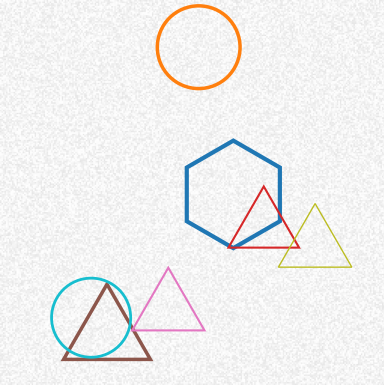[{"shape": "hexagon", "thickness": 3, "radius": 0.7, "center": [0.606, 0.495]}, {"shape": "circle", "thickness": 2.5, "radius": 0.54, "center": [0.516, 0.877]}, {"shape": "triangle", "thickness": 1.5, "radius": 0.53, "center": [0.685, 0.41]}, {"shape": "triangle", "thickness": 2.5, "radius": 0.65, "center": [0.278, 0.132]}, {"shape": "triangle", "thickness": 1.5, "radius": 0.54, "center": [0.437, 0.196]}, {"shape": "triangle", "thickness": 1, "radius": 0.55, "center": [0.818, 0.361]}, {"shape": "circle", "thickness": 2, "radius": 0.51, "center": [0.237, 0.175]}]